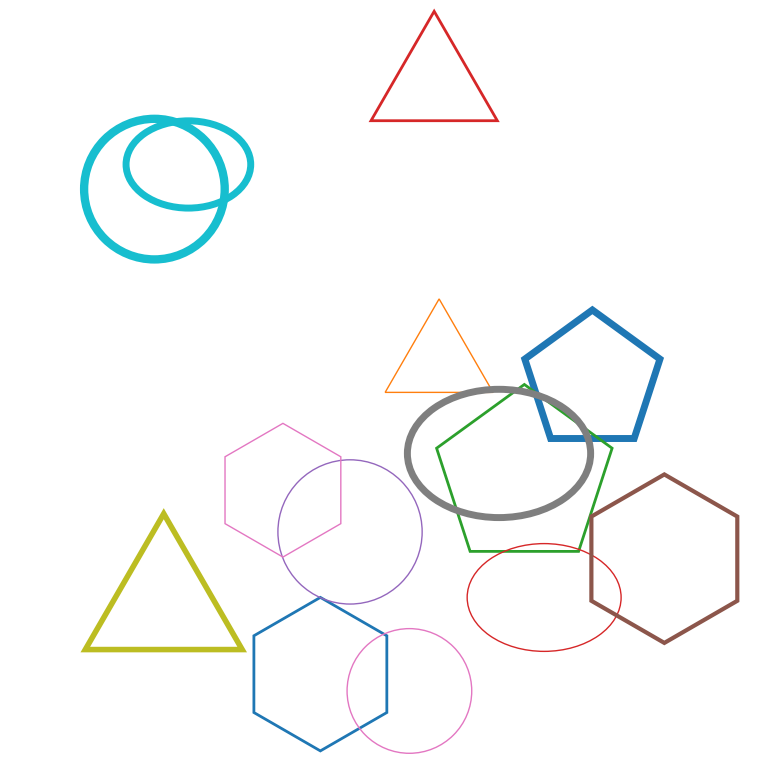[{"shape": "hexagon", "thickness": 1, "radius": 0.5, "center": [0.416, 0.124]}, {"shape": "pentagon", "thickness": 2.5, "radius": 0.46, "center": [0.769, 0.505]}, {"shape": "triangle", "thickness": 0.5, "radius": 0.4, "center": [0.57, 0.531]}, {"shape": "pentagon", "thickness": 1, "radius": 0.6, "center": [0.681, 0.381]}, {"shape": "triangle", "thickness": 1, "radius": 0.47, "center": [0.564, 0.891]}, {"shape": "oval", "thickness": 0.5, "radius": 0.5, "center": [0.707, 0.224]}, {"shape": "circle", "thickness": 0.5, "radius": 0.47, "center": [0.455, 0.309]}, {"shape": "hexagon", "thickness": 1.5, "radius": 0.55, "center": [0.863, 0.274]}, {"shape": "circle", "thickness": 0.5, "radius": 0.4, "center": [0.532, 0.103]}, {"shape": "hexagon", "thickness": 0.5, "radius": 0.43, "center": [0.367, 0.363]}, {"shape": "oval", "thickness": 2.5, "radius": 0.59, "center": [0.648, 0.411]}, {"shape": "triangle", "thickness": 2, "radius": 0.59, "center": [0.213, 0.215]}, {"shape": "circle", "thickness": 3, "radius": 0.46, "center": [0.201, 0.754]}, {"shape": "oval", "thickness": 2.5, "radius": 0.4, "center": [0.245, 0.786]}]